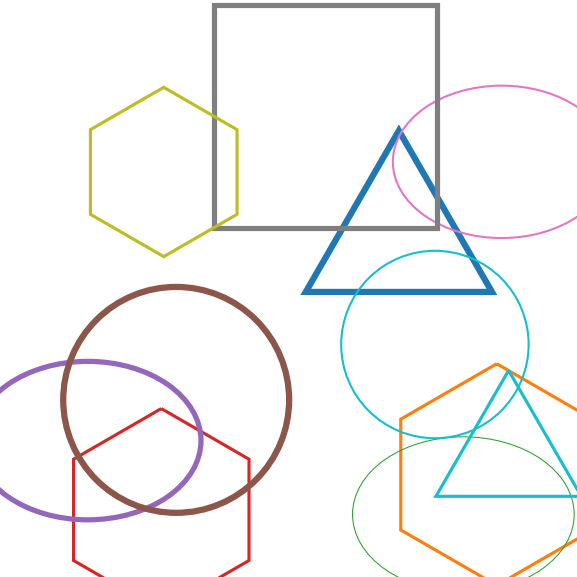[{"shape": "triangle", "thickness": 3, "radius": 0.93, "center": [0.691, 0.587]}, {"shape": "hexagon", "thickness": 1.5, "radius": 0.96, "center": [0.86, 0.177]}, {"shape": "oval", "thickness": 0.5, "radius": 0.96, "center": [0.802, 0.108]}, {"shape": "hexagon", "thickness": 1.5, "radius": 0.88, "center": [0.279, 0.116]}, {"shape": "oval", "thickness": 2.5, "radius": 0.98, "center": [0.152, 0.236]}, {"shape": "circle", "thickness": 3, "radius": 0.98, "center": [0.305, 0.307]}, {"shape": "oval", "thickness": 1, "radius": 0.94, "center": [0.869, 0.719]}, {"shape": "square", "thickness": 2.5, "radius": 0.97, "center": [0.564, 0.797]}, {"shape": "hexagon", "thickness": 1.5, "radius": 0.73, "center": [0.284, 0.701]}, {"shape": "triangle", "thickness": 1.5, "radius": 0.73, "center": [0.881, 0.212]}, {"shape": "circle", "thickness": 1, "radius": 0.81, "center": [0.753, 0.403]}]